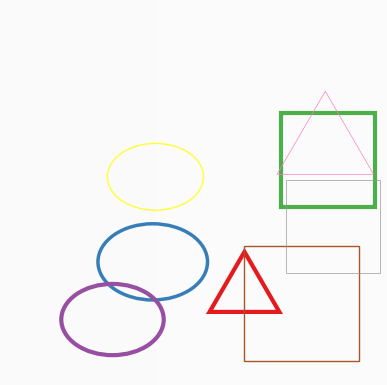[{"shape": "triangle", "thickness": 3, "radius": 0.52, "center": [0.631, 0.242]}, {"shape": "oval", "thickness": 2.5, "radius": 0.71, "center": [0.394, 0.32]}, {"shape": "square", "thickness": 3, "radius": 0.61, "center": [0.846, 0.584]}, {"shape": "oval", "thickness": 3, "radius": 0.66, "center": [0.29, 0.17]}, {"shape": "oval", "thickness": 1, "radius": 0.62, "center": [0.401, 0.541]}, {"shape": "square", "thickness": 1, "radius": 0.75, "center": [0.778, 0.212]}, {"shape": "triangle", "thickness": 0.5, "radius": 0.72, "center": [0.84, 0.619]}, {"shape": "square", "thickness": 0.5, "radius": 0.61, "center": [0.859, 0.411]}]